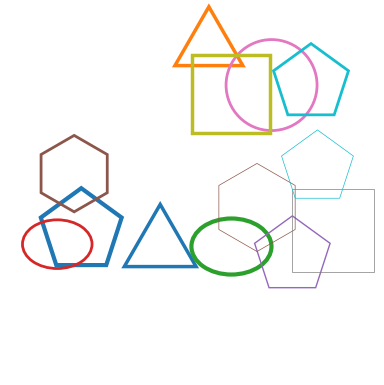[{"shape": "pentagon", "thickness": 3, "radius": 0.55, "center": [0.211, 0.401]}, {"shape": "triangle", "thickness": 2.5, "radius": 0.54, "center": [0.416, 0.361]}, {"shape": "triangle", "thickness": 2.5, "radius": 0.51, "center": [0.543, 0.881]}, {"shape": "oval", "thickness": 3, "radius": 0.52, "center": [0.601, 0.36]}, {"shape": "oval", "thickness": 2, "radius": 0.45, "center": [0.149, 0.366]}, {"shape": "pentagon", "thickness": 1, "radius": 0.52, "center": [0.759, 0.336]}, {"shape": "hexagon", "thickness": 2, "radius": 0.5, "center": [0.193, 0.549]}, {"shape": "hexagon", "thickness": 0.5, "radius": 0.57, "center": [0.668, 0.461]}, {"shape": "circle", "thickness": 2, "radius": 0.59, "center": [0.705, 0.779]}, {"shape": "square", "thickness": 0.5, "radius": 0.54, "center": [0.865, 0.401]}, {"shape": "square", "thickness": 2.5, "radius": 0.51, "center": [0.6, 0.756]}, {"shape": "pentagon", "thickness": 2, "radius": 0.51, "center": [0.808, 0.784]}, {"shape": "pentagon", "thickness": 0.5, "radius": 0.49, "center": [0.825, 0.564]}]